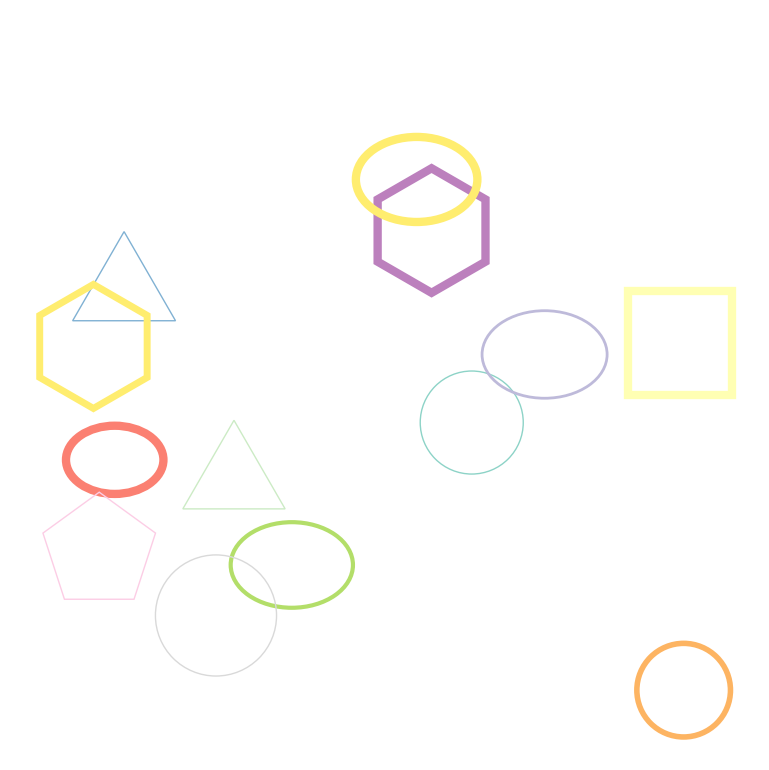[{"shape": "circle", "thickness": 0.5, "radius": 0.33, "center": [0.613, 0.451]}, {"shape": "square", "thickness": 3, "radius": 0.34, "center": [0.883, 0.555]}, {"shape": "oval", "thickness": 1, "radius": 0.41, "center": [0.707, 0.54]}, {"shape": "oval", "thickness": 3, "radius": 0.32, "center": [0.149, 0.403]}, {"shape": "triangle", "thickness": 0.5, "radius": 0.39, "center": [0.161, 0.622]}, {"shape": "circle", "thickness": 2, "radius": 0.3, "center": [0.888, 0.104]}, {"shape": "oval", "thickness": 1.5, "radius": 0.4, "center": [0.379, 0.266]}, {"shape": "pentagon", "thickness": 0.5, "radius": 0.38, "center": [0.129, 0.284]}, {"shape": "circle", "thickness": 0.5, "radius": 0.39, "center": [0.28, 0.201]}, {"shape": "hexagon", "thickness": 3, "radius": 0.4, "center": [0.56, 0.701]}, {"shape": "triangle", "thickness": 0.5, "radius": 0.38, "center": [0.304, 0.377]}, {"shape": "oval", "thickness": 3, "radius": 0.39, "center": [0.541, 0.767]}, {"shape": "hexagon", "thickness": 2.5, "radius": 0.4, "center": [0.121, 0.55]}]